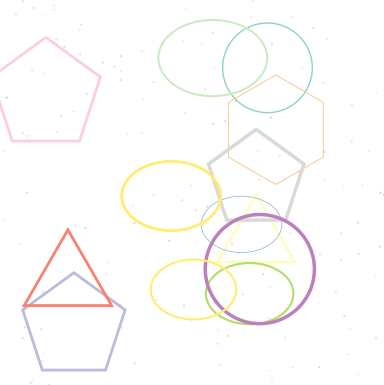[{"shape": "circle", "thickness": 1, "radius": 0.58, "center": [0.695, 0.824]}, {"shape": "triangle", "thickness": 1.5, "radius": 0.58, "center": [0.665, 0.377]}, {"shape": "pentagon", "thickness": 2, "radius": 0.7, "center": [0.192, 0.152]}, {"shape": "triangle", "thickness": 2, "radius": 0.66, "center": [0.176, 0.272]}, {"shape": "oval", "thickness": 0.5, "radius": 0.52, "center": [0.627, 0.417]}, {"shape": "hexagon", "thickness": 0.5, "radius": 0.71, "center": [0.716, 0.663]}, {"shape": "oval", "thickness": 1.5, "radius": 0.57, "center": [0.648, 0.237]}, {"shape": "pentagon", "thickness": 2, "radius": 0.74, "center": [0.119, 0.754]}, {"shape": "pentagon", "thickness": 2.5, "radius": 0.65, "center": [0.665, 0.534]}, {"shape": "circle", "thickness": 2.5, "radius": 0.71, "center": [0.675, 0.301]}, {"shape": "oval", "thickness": 1.5, "radius": 0.71, "center": [0.553, 0.849]}, {"shape": "oval", "thickness": 1.5, "radius": 0.56, "center": [0.502, 0.248]}, {"shape": "oval", "thickness": 2, "radius": 0.64, "center": [0.445, 0.491]}]